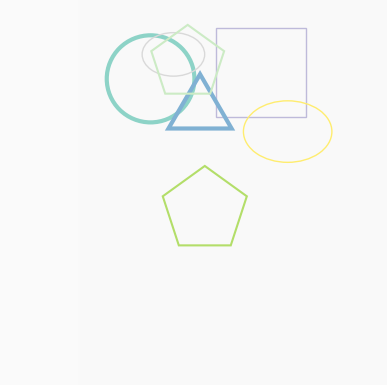[{"shape": "circle", "thickness": 3, "radius": 0.57, "center": [0.389, 0.795]}, {"shape": "square", "thickness": 1, "radius": 0.58, "center": [0.673, 0.812]}, {"shape": "triangle", "thickness": 3, "radius": 0.47, "center": [0.516, 0.713]}, {"shape": "pentagon", "thickness": 1.5, "radius": 0.57, "center": [0.528, 0.455]}, {"shape": "oval", "thickness": 1, "radius": 0.4, "center": [0.448, 0.859]}, {"shape": "pentagon", "thickness": 1.5, "radius": 0.49, "center": [0.484, 0.837]}, {"shape": "oval", "thickness": 1, "radius": 0.57, "center": [0.742, 0.658]}]